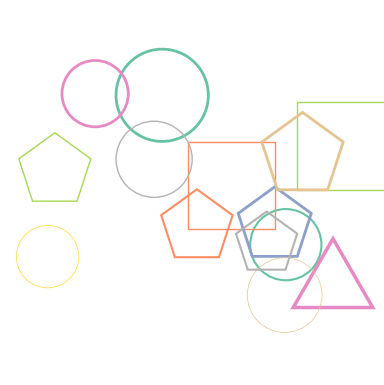[{"shape": "circle", "thickness": 2, "radius": 0.6, "center": [0.421, 0.753]}, {"shape": "circle", "thickness": 1.5, "radius": 0.46, "center": [0.742, 0.364]}, {"shape": "square", "thickness": 1, "radius": 0.56, "center": [0.602, 0.517]}, {"shape": "pentagon", "thickness": 1.5, "radius": 0.49, "center": [0.512, 0.411]}, {"shape": "pentagon", "thickness": 2, "radius": 0.5, "center": [0.714, 0.415]}, {"shape": "circle", "thickness": 2, "radius": 0.43, "center": [0.247, 0.757]}, {"shape": "triangle", "thickness": 2.5, "radius": 0.6, "center": [0.865, 0.261]}, {"shape": "pentagon", "thickness": 1, "radius": 0.49, "center": [0.142, 0.557]}, {"shape": "square", "thickness": 1, "radius": 0.57, "center": [0.886, 0.621]}, {"shape": "circle", "thickness": 0.5, "radius": 0.41, "center": [0.124, 0.333]}, {"shape": "pentagon", "thickness": 2, "radius": 0.56, "center": [0.786, 0.597]}, {"shape": "circle", "thickness": 0.5, "radius": 0.49, "center": [0.739, 0.234]}, {"shape": "circle", "thickness": 1, "radius": 0.49, "center": [0.4, 0.586]}, {"shape": "pentagon", "thickness": 1.5, "radius": 0.42, "center": [0.693, 0.367]}]